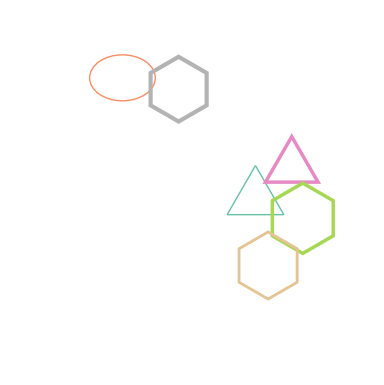[{"shape": "triangle", "thickness": 1, "radius": 0.42, "center": [0.664, 0.485]}, {"shape": "oval", "thickness": 1, "radius": 0.43, "center": [0.318, 0.798]}, {"shape": "triangle", "thickness": 2.5, "radius": 0.39, "center": [0.758, 0.566]}, {"shape": "hexagon", "thickness": 2.5, "radius": 0.46, "center": [0.786, 0.433]}, {"shape": "hexagon", "thickness": 2, "radius": 0.44, "center": [0.696, 0.31]}, {"shape": "hexagon", "thickness": 3, "radius": 0.42, "center": [0.464, 0.768]}]